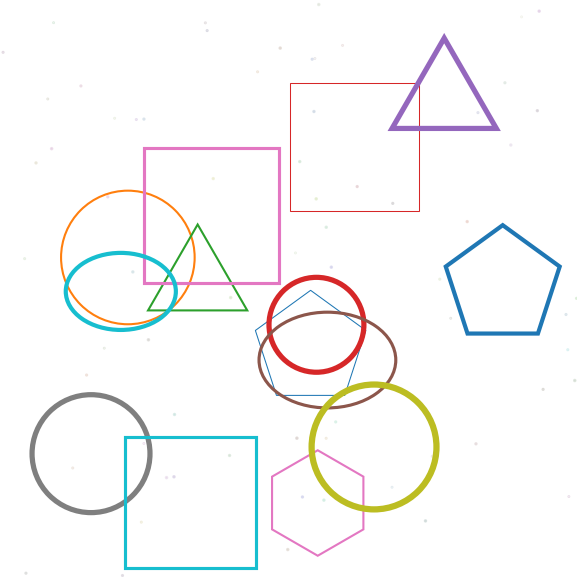[{"shape": "pentagon", "thickness": 2, "radius": 0.52, "center": [0.871, 0.505]}, {"shape": "pentagon", "thickness": 0.5, "radius": 0.5, "center": [0.538, 0.396]}, {"shape": "circle", "thickness": 1, "radius": 0.58, "center": [0.221, 0.553]}, {"shape": "triangle", "thickness": 1, "radius": 0.5, "center": [0.342, 0.511]}, {"shape": "square", "thickness": 0.5, "radius": 0.56, "center": [0.613, 0.745]}, {"shape": "circle", "thickness": 2.5, "radius": 0.41, "center": [0.548, 0.437]}, {"shape": "triangle", "thickness": 2.5, "radius": 0.52, "center": [0.769, 0.829]}, {"shape": "oval", "thickness": 1.5, "radius": 0.59, "center": [0.567, 0.376]}, {"shape": "hexagon", "thickness": 1, "radius": 0.46, "center": [0.55, 0.128]}, {"shape": "square", "thickness": 1.5, "radius": 0.58, "center": [0.367, 0.626]}, {"shape": "circle", "thickness": 2.5, "radius": 0.51, "center": [0.158, 0.214]}, {"shape": "circle", "thickness": 3, "radius": 0.54, "center": [0.648, 0.225]}, {"shape": "square", "thickness": 1.5, "radius": 0.57, "center": [0.33, 0.13]}, {"shape": "oval", "thickness": 2, "radius": 0.48, "center": [0.209, 0.495]}]